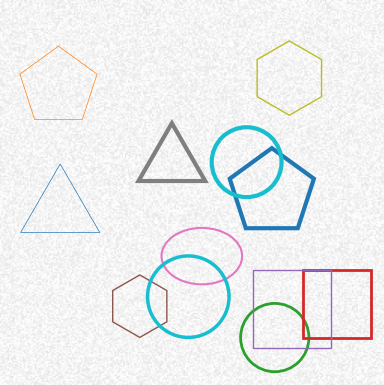[{"shape": "pentagon", "thickness": 3, "radius": 0.57, "center": [0.706, 0.5]}, {"shape": "triangle", "thickness": 0.5, "radius": 0.59, "center": [0.156, 0.455]}, {"shape": "pentagon", "thickness": 0.5, "radius": 0.53, "center": [0.152, 0.775]}, {"shape": "circle", "thickness": 2, "radius": 0.44, "center": [0.714, 0.123]}, {"shape": "square", "thickness": 2, "radius": 0.44, "center": [0.876, 0.209]}, {"shape": "square", "thickness": 1, "radius": 0.51, "center": [0.758, 0.197]}, {"shape": "hexagon", "thickness": 1, "radius": 0.41, "center": [0.363, 0.205]}, {"shape": "oval", "thickness": 1.5, "radius": 0.52, "center": [0.524, 0.335]}, {"shape": "triangle", "thickness": 3, "radius": 0.5, "center": [0.446, 0.58]}, {"shape": "hexagon", "thickness": 1, "radius": 0.48, "center": [0.752, 0.797]}, {"shape": "circle", "thickness": 2.5, "radius": 0.53, "center": [0.489, 0.229]}, {"shape": "circle", "thickness": 3, "radius": 0.45, "center": [0.641, 0.579]}]